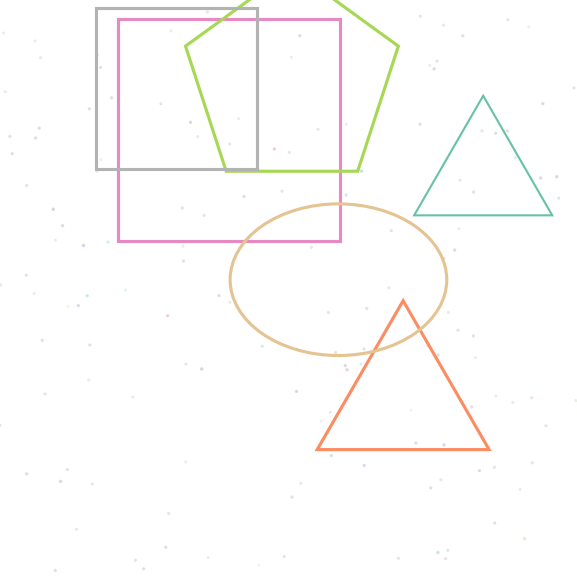[{"shape": "triangle", "thickness": 1, "radius": 0.69, "center": [0.837, 0.695]}, {"shape": "triangle", "thickness": 1.5, "radius": 0.86, "center": [0.698, 0.307]}, {"shape": "square", "thickness": 1.5, "radius": 0.96, "center": [0.396, 0.774]}, {"shape": "pentagon", "thickness": 1.5, "radius": 0.97, "center": [0.506, 0.859]}, {"shape": "oval", "thickness": 1.5, "radius": 0.94, "center": [0.586, 0.515]}, {"shape": "square", "thickness": 1.5, "radius": 0.7, "center": [0.306, 0.847]}]